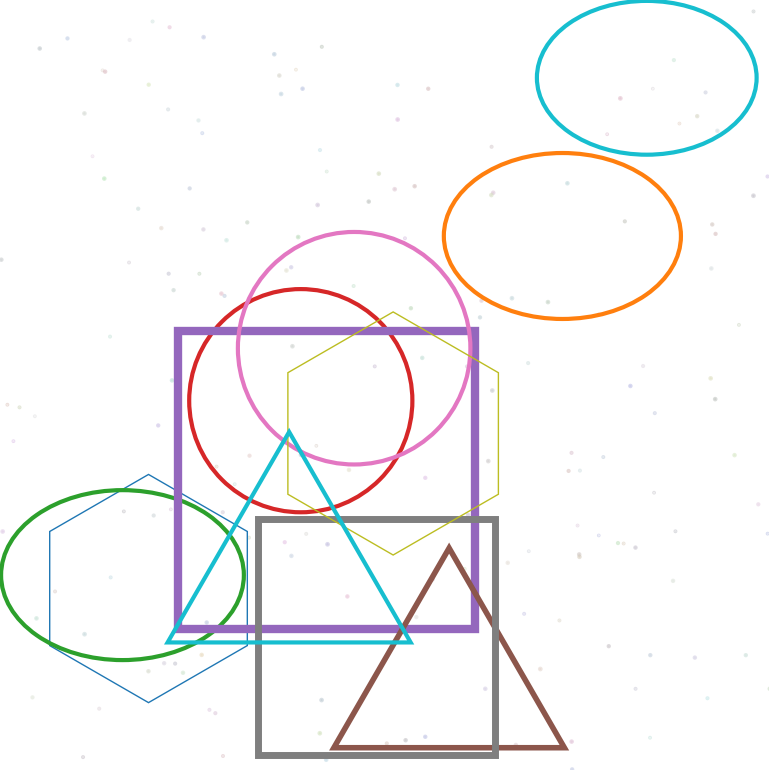[{"shape": "hexagon", "thickness": 0.5, "radius": 0.74, "center": [0.193, 0.236]}, {"shape": "oval", "thickness": 1.5, "radius": 0.77, "center": [0.73, 0.694]}, {"shape": "oval", "thickness": 1.5, "radius": 0.79, "center": [0.159, 0.253]}, {"shape": "circle", "thickness": 1.5, "radius": 0.72, "center": [0.391, 0.48]}, {"shape": "square", "thickness": 3, "radius": 0.97, "center": [0.424, 0.376]}, {"shape": "triangle", "thickness": 2, "radius": 0.86, "center": [0.583, 0.115]}, {"shape": "circle", "thickness": 1.5, "radius": 0.75, "center": [0.46, 0.548]}, {"shape": "square", "thickness": 2.5, "radius": 0.77, "center": [0.489, 0.173]}, {"shape": "hexagon", "thickness": 0.5, "radius": 0.79, "center": [0.511, 0.437]}, {"shape": "oval", "thickness": 1.5, "radius": 0.71, "center": [0.84, 0.899]}, {"shape": "triangle", "thickness": 1.5, "radius": 0.91, "center": [0.375, 0.257]}]